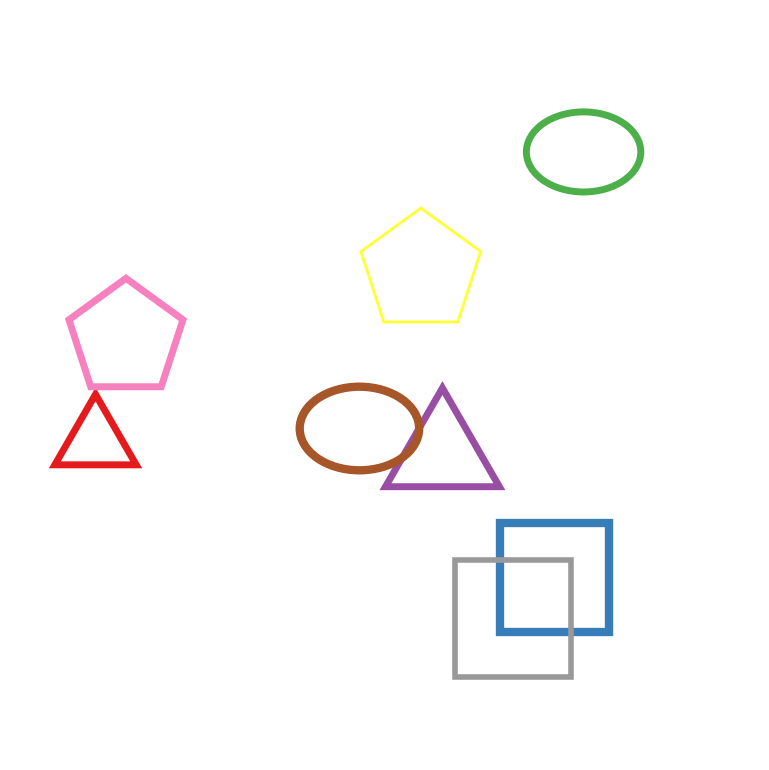[{"shape": "triangle", "thickness": 2.5, "radius": 0.31, "center": [0.124, 0.427]}, {"shape": "square", "thickness": 3, "radius": 0.35, "center": [0.721, 0.25]}, {"shape": "oval", "thickness": 2.5, "radius": 0.37, "center": [0.758, 0.803]}, {"shape": "triangle", "thickness": 2.5, "radius": 0.43, "center": [0.575, 0.411]}, {"shape": "pentagon", "thickness": 1, "radius": 0.41, "center": [0.546, 0.648]}, {"shape": "oval", "thickness": 3, "radius": 0.39, "center": [0.467, 0.444]}, {"shape": "pentagon", "thickness": 2.5, "radius": 0.39, "center": [0.164, 0.561]}, {"shape": "square", "thickness": 2, "radius": 0.38, "center": [0.666, 0.196]}]